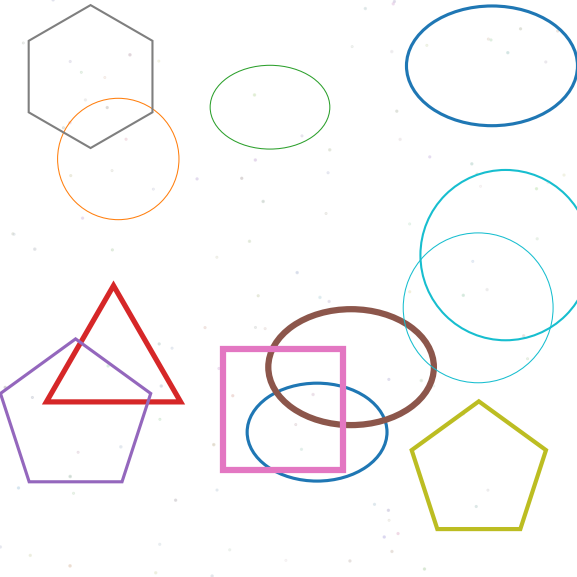[{"shape": "oval", "thickness": 1.5, "radius": 0.74, "center": [0.852, 0.885]}, {"shape": "oval", "thickness": 1.5, "radius": 0.61, "center": [0.549, 0.251]}, {"shape": "circle", "thickness": 0.5, "radius": 0.53, "center": [0.205, 0.724]}, {"shape": "oval", "thickness": 0.5, "radius": 0.52, "center": [0.468, 0.814]}, {"shape": "triangle", "thickness": 2.5, "radius": 0.67, "center": [0.197, 0.37]}, {"shape": "pentagon", "thickness": 1.5, "radius": 0.68, "center": [0.131, 0.276]}, {"shape": "oval", "thickness": 3, "radius": 0.72, "center": [0.608, 0.363]}, {"shape": "square", "thickness": 3, "radius": 0.52, "center": [0.49, 0.29]}, {"shape": "hexagon", "thickness": 1, "radius": 0.62, "center": [0.157, 0.867]}, {"shape": "pentagon", "thickness": 2, "radius": 0.61, "center": [0.829, 0.182]}, {"shape": "circle", "thickness": 1, "radius": 0.74, "center": [0.875, 0.557]}, {"shape": "circle", "thickness": 0.5, "radius": 0.65, "center": [0.828, 0.466]}]